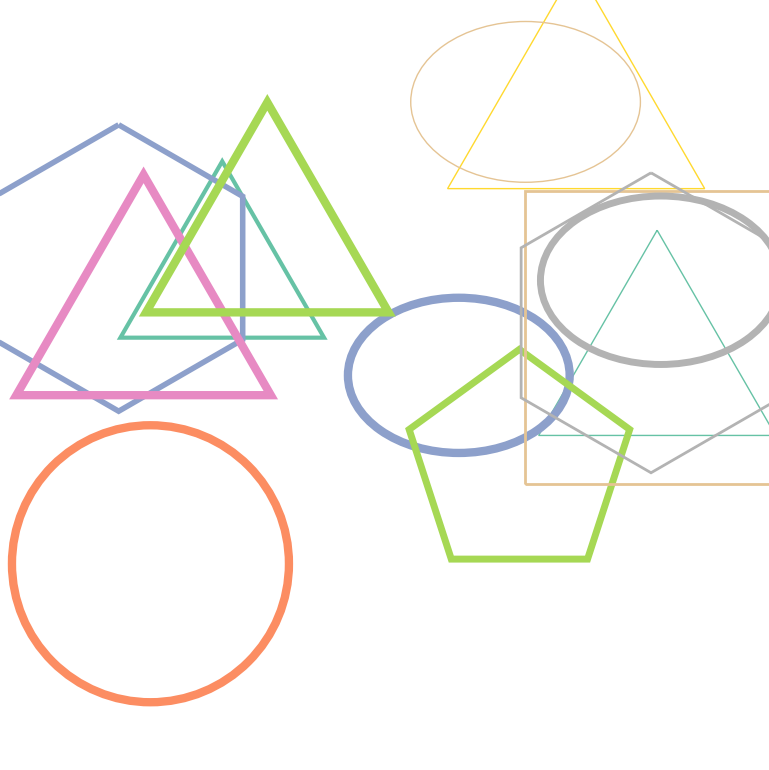[{"shape": "triangle", "thickness": 1.5, "radius": 0.76, "center": [0.289, 0.638]}, {"shape": "triangle", "thickness": 0.5, "radius": 0.89, "center": [0.853, 0.523]}, {"shape": "circle", "thickness": 3, "radius": 0.9, "center": [0.195, 0.268]}, {"shape": "hexagon", "thickness": 2, "radius": 0.93, "center": [0.154, 0.652]}, {"shape": "oval", "thickness": 3, "radius": 0.72, "center": [0.596, 0.513]}, {"shape": "triangle", "thickness": 3, "radius": 0.95, "center": [0.186, 0.582]}, {"shape": "triangle", "thickness": 3, "radius": 0.91, "center": [0.347, 0.685]}, {"shape": "pentagon", "thickness": 2.5, "radius": 0.75, "center": [0.675, 0.396]}, {"shape": "triangle", "thickness": 0.5, "radius": 0.96, "center": [0.748, 0.851]}, {"shape": "oval", "thickness": 0.5, "radius": 0.75, "center": [0.683, 0.868]}, {"shape": "square", "thickness": 1, "radius": 0.95, "center": [0.872, 0.562]}, {"shape": "oval", "thickness": 2.5, "radius": 0.78, "center": [0.858, 0.636]}, {"shape": "hexagon", "thickness": 1, "radius": 0.97, "center": [0.845, 0.581]}]